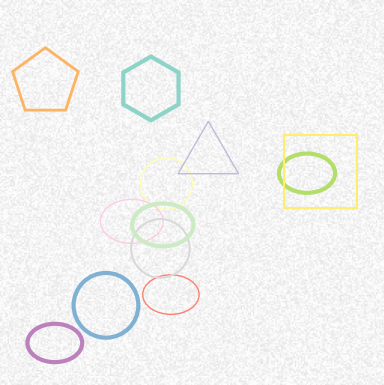[{"shape": "hexagon", "thickness": 3, "radius": 0.41, "center": [0.392, 0.77]}, {"shape": "circle", "thickness": 1, "radius": 0.34, "center": [0.432, 0.523]}, {"shape": "triangle", "thickness": 1, "radius": 0.45, "center": [0.541, 0.594]}, {"shape": "oval", "thickness": 1, "radius": 0.37, "center": [0.444, 0.235]}, {"shape": "circle", "thickness": 3, "radius": 0.42, "center": [0.275, 0.207]}, {"shape": "pentagon", "thickness": 2, "radius": 0.45, "center": [0.118, 0.786]}, {"shape": "oval", "thickness": 3, "radius": 0.36, "center": [0.797, 0.55]}, {"shape": "oval", "thickness": 1, "radius": 0.41, "center": [0.342, 0.425]}, {"shape": "circle", "thickness": 1.5, "radius": 0.38, "center": [0.417, 0.355]}, {"shape": "oval", "thickness": 3, "radius": 0.36, "center": [0.142, 0.109]}, {"shape": "oval", "thickness": 3, "radius": 0.4, "center": [0.423, 0.416]}, {"shape": "square", "thickness": 1.5, "radius": 0.47, "center": [0.832, 0.553]}]